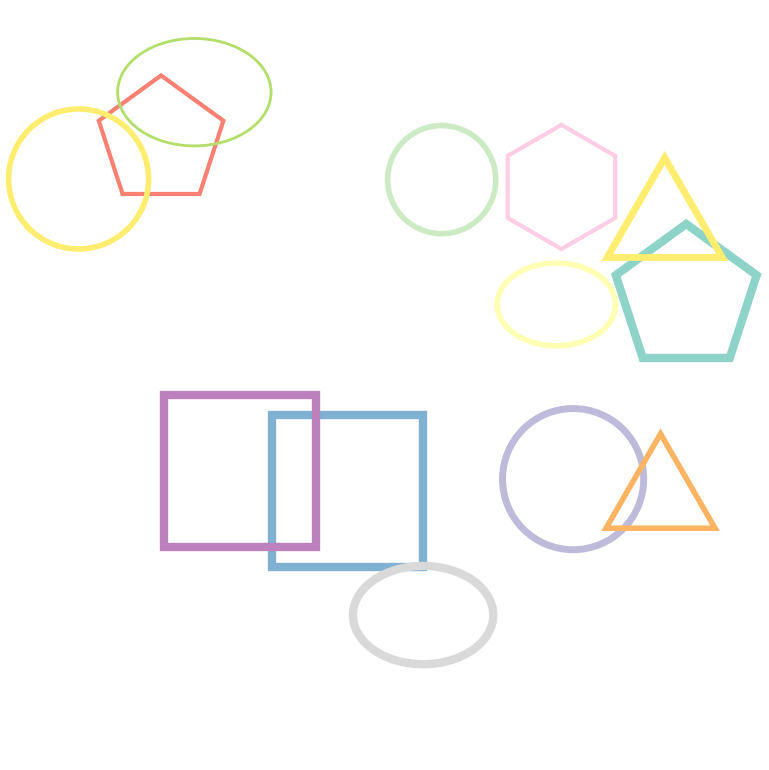[{"shape": "pentagon", "thickness": 3, "radius": 0.48, "center": [0.891, 0.613]}, {"shape": "oval", "thickness": 2, "radius": 0.38, "center": [0.722, 0.605]}, {"shape": "circle", "thickness": 2.5, "radius": 0.46, "center": [0.744, 0.378]}, {"shape": "pentagon", "thickness": 1.5, "radius": 0.43, "center": [0.209, 0.817]}, {"shape": "square", "thickness": 3, "radius": 0.49, "center": [0.451, 0.363]}, {"shape": "triangle", "thickness": 2, "radius": 0.41, "center": [0.858, 0.355]}, {"shape": "oval", "thickness": 1, "radius": 0.5, "center": [0.252, 0.88]}, {"shape": "hexagon", "thickness": 1.5, "radius": 0.4, "center": [0.729, 0.757]}, {"shape": "oval", "thickness": 3, "radius": 0.46, "center": [0.55, 0.201]}, {"shape": "square", "thickness": 3, "radius": 0.49, "center": [0.312, 0.388]}, {"shape": "circle", "thickness": 2, "radius": 0.35, "center": [0.574, 0.767]}, {"shape": "triangle", "thickness": 2.5, "radius": 0.43, "center": [0.863, 0.709]}, {"shape": "circle", "thickness": 2, "radius": 0.45, "center": [0.102, 0.768]}]